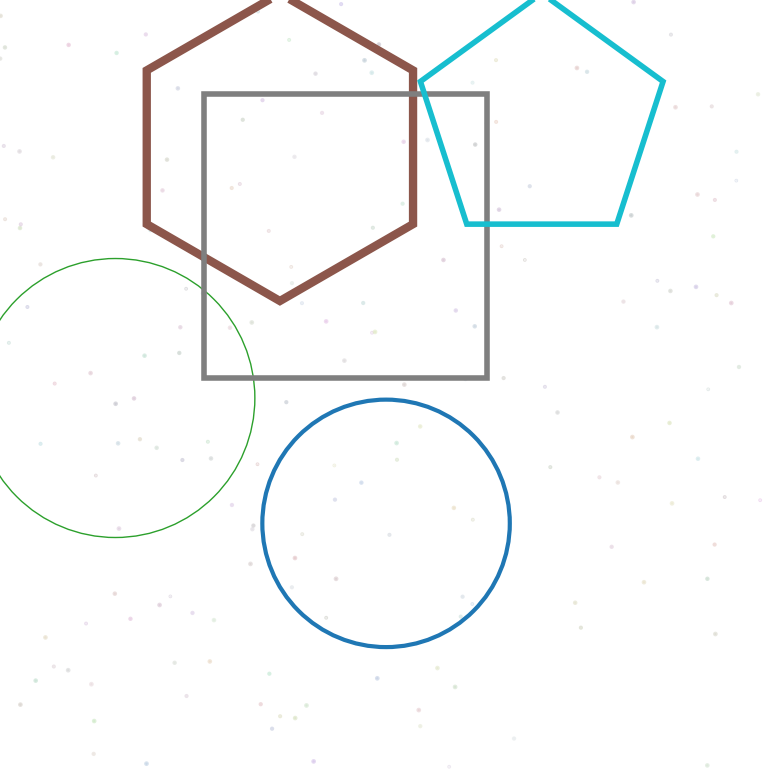[{"shape": "circle", "thickness": 1.5, "radius": 0.8, "center": [0.501, 0.32]}, {"shape": "circle", "thickness": 0.5, "radius": 0.91, "center": [0.15, 0.483]}, {"shape": "hexagon", "thickness": 3, "radius": 1.0, "center": [0.364, 0.809]}, {"shape": "square", "thickness": 2, "radius": 0.92, "center": [0.449, 0.693]}, {"shape": "pentagon", "thickness": 2, "radius": 0.83, "center": [0.704, 0.843]}]